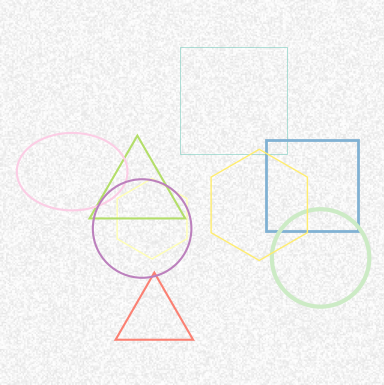[{"shape": "square", "thickness": 0.5, "radius": 0.7, "center": [0.607, 0.74]}, {"shape": "hexagon", "thickness": 1, "radius": 0.52, "center": [0.395, 0.432]}, {"shape": "triangle", "thickness": 1.5, "radius": 0.58, "center": [0.401, 0.176]}, {"shape": "square", "thickness": 2, "radius": 0.6, "center": [0.81, 0.518]}, {"shape": "triangle", "thickness": 1.5, "radius": 0.72, "center": [0.357, 0.504]}, {"shape": "oval", "thickness": 1.5, "radius": 0.72, "center": [0.187, 0.554]}, {"shape": "circle", "thickness": 1.5, "radius": 0.64, "center": [0.369, 0.406]}, {"shape": "circle", "thickness": 3, "radius": 0.63, "center": [0.833, 0.33]}, {"shape": "hexagon", "thickness": 1, "radius": 0.72, "center": [0.673, 0.468]}]